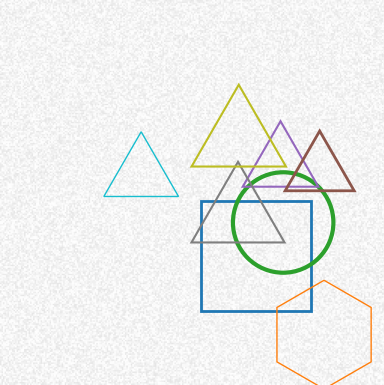[{"shape": "square", "thickness": 2, "radius": 0.72, "center": [0.665, 0.335]}, {"shape": "hexagon", "thickness": 1, "radius": 0.71, "center": [0.842, 0.131]}, {"shape": "circle", "thickness": 3, "radius": 0.65, "center": [0.736, 0.422]}, {"shape": "triangle", "thickness": 1.5, "radius": 0.57, "center": [0.729, 0.572]}, {"shape": "triangle", "thickness": 2, "radius": 0.52, "center": [0.83, 0.556]}, {"shape": "triangle", "thickness": 1.5, "radius": 0.7, "center": [0.618, 0.44]}, {"shape": "triangle", "thickness": 1.5, "radius": 0.71, "center": [0.62, 0.638]}, {"shape": "triangle", "thickness": 1, "radius": 0.56, "center": [0.367, 0.546]}]